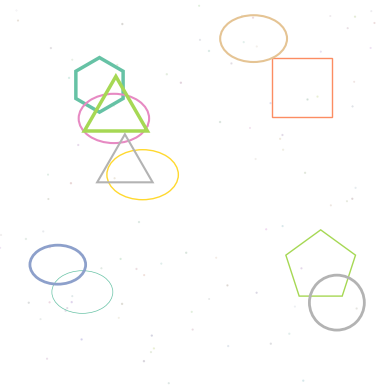[{"shape": "hexagon", "thickness": 2.5, "radius": 0.35, "center": [0.258, 0.78]}, {"shape": "oval", "thickness": 0.5, "radius": 0.4, "center": [0.214, 0.241]}, {"shape": "square", "thickness": 1, "radius": 0.39, "center": [0.784, 0.772]}, {"shape": "oval", "thickness": 2, "radius": 0.36, "center": [0.15, 0.313]}, {"shape": "oval", "thickness": 1.5, "radius": 0.46, "center": [0.296, 0.692]}, {"shape": "pentagon", "thickness": 1, "radius": 0.48, "center": [0.833, 0.308]}, {"shape": "triangle", "thickness": 2.5, "radius": 0.47, "center": [0.301, 0.707]}, {"shape": "oval", "thickness": 1, "radius": 0.46, "center": [0.37, 0.546]}, {"shape": "oval", "thickness": 1.5, "radius": 0.43, "center": [0.659, 0.9]}, {"shape": "circle", "thickness": 2, "radius": 0.36, "center": [0.875, 0.214]}, {"shape": "triangle", "thickness": 1.5, "radius": 0.42, "center": [0.324, 0.568]}]